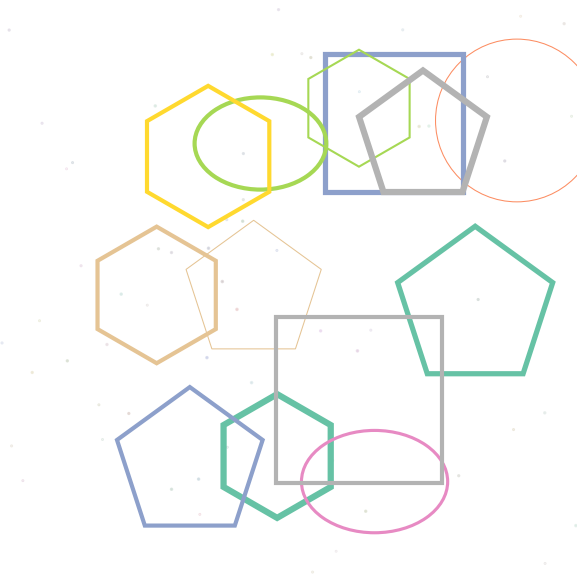[{"shape": "hexagon", "thickness": 3, "radius": 0.54, "center": [0.48, 0.21]}, {"shape": "pentagon", "thickness": 2.5, "radius": 0.71, "center": [0.823, 0.466]}, {"shape": "circle", "thickness": 0.5, "radius": 0.7, "center": [0.895, 0.791]}, {"shape": "pentagon", "thickness": 2, "radius": 0.66, "center": [0.329, 0.196]}, {"shape": "square", "thickness": 2.5, "radius": 0.6, "center": [0.682, 0.786]}, {"shape": "oval", "thickness": 1.5, "radius": 0.63, "center": [0.649, 0.165]}, {"shape": "hexagon", "thickness": 1, "radius": 0.51, "center": [0.622, 0.812]}, {"shape": "oval", "thickness": 2, "radius": 0.57, "center": [0.451, 0.751]}, {"shape": "hexagon", "thickness": 2, "radius": 0.61, "center": [0.36, 0.728]}, {"shape": "hexagon", "thickness": 2, "radius": 0.59, "center": [0.271, 0.488]}, {"shape": "pentagon", "thickness": 0.5, "radius": 0.62, "center": [0.439, 0.495]}, {"shape": "pentagon", "thickness": 3, "radius": 0.58, "center": [0.732, 0.761]}, {"shape": "square", "thickness": 2, "radius": 0.72, "center": [0.622, 0.306]}]